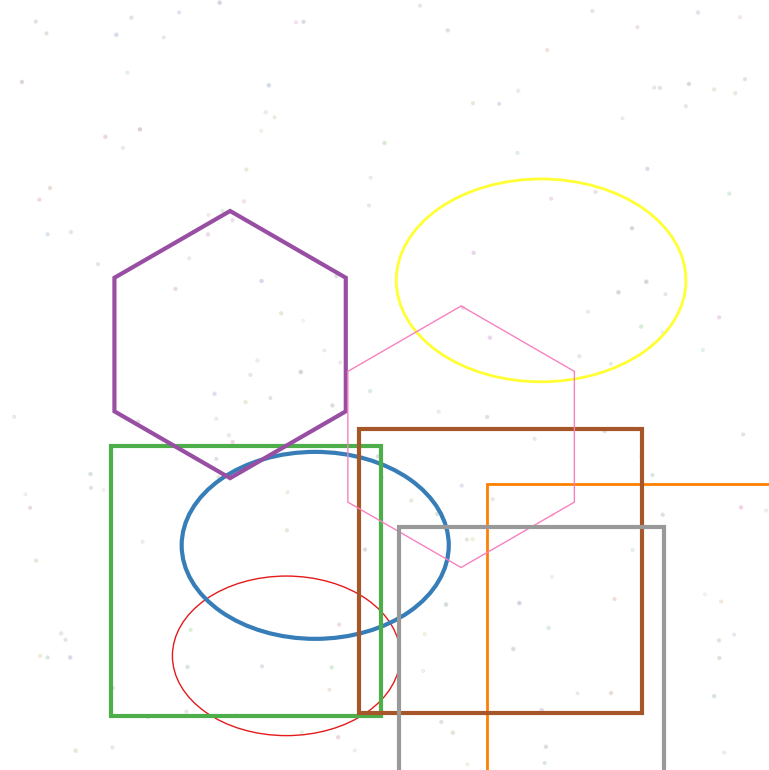[{"shape": "oval", "thickness": 0.5, "radius": 0.74, "center": [0.372, 0.148]}, {"shape": "oval", "thickness": 1.5, "radius": 0.87, "center": [0.409, 0.292]}, {"shape": "square", "thickness": 1.5, "radius": 0.88, "center": [0.319, 0.245]}, {"shape": "hexagon", "thickness": 1.5, "radius": 0.87, "center": [0.299, 0.553]}, {"shape": "square", "thickness": 1, "radius": 0.98, "center": [0.828, 0.175]}, {"shape": "oval", "thickness": 1, "radius": 0.94, "center": [0.703, 0.636]}, {"shape": "square", "thickness": 1.5, "radius": 0.92, "center": [0.65, 0.258]}, {"shape": "hexagon", "thickness": 0.5, "radius": 0.85, "center": [0.599, 0.433]}, {"shape": "square", "thickness": 1.5, "radius": 0.86, "center": [0.69, 0.144]}]